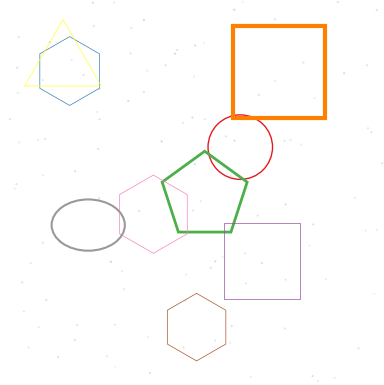[{"shape": "circle", "thickness": 1, "radius": 0.42, "center": [0.624, 0.618]}, {"shape": "hexagon", "thickness": 0.5, "radius": 0.45, "center": [0.181, 0.815]}, {"shape": "pentagon", "thickness": 2, "radius": 0.58, "center": [0.532, 0.491]}, {"shape": "square", "thickness": 0.5, "radius": 0.49, "center": [0.681, 0.322]}, {"shape": "square", "thickness": 3, "radius": 0.6, "center": [0.725, 0.813]}, {"shape": "triangle", "thickness": 0.5, "radius": 0.57, "center": [0.164, 0.834]}, {"shape": "hexagon", "thickness": 0.5, "radius": 0.44, "center": [0.511, 0.15]}, {"shape": "hexagon", "thickness": 0.5, "radius": 0.51, "center": [0.398, 0.444]}, {"shape": "oval", "thickness": 1.5, "radius": 0.48, "center": [0.229, 0.415]}]